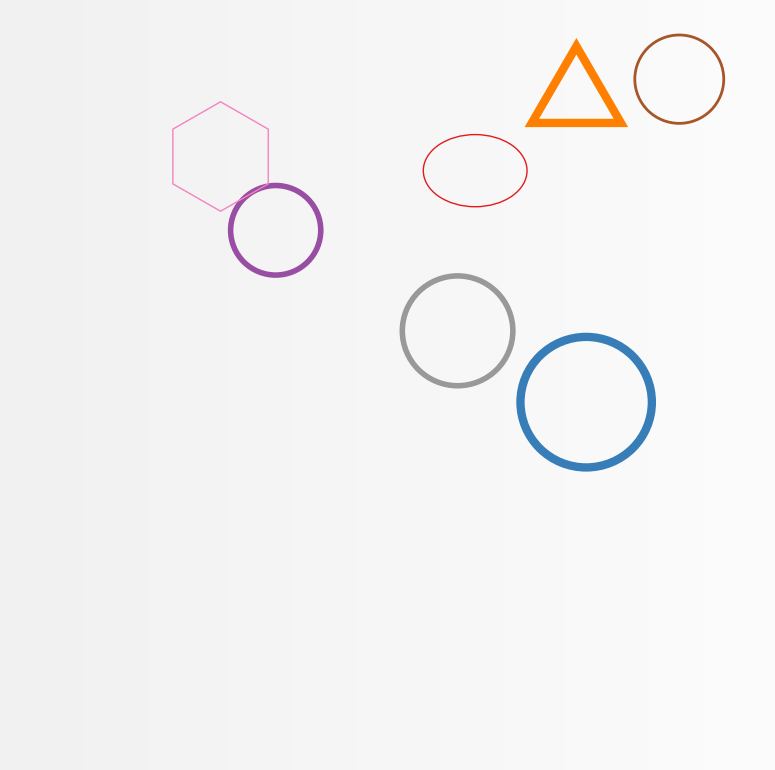[{"shape": "oval", "thickness": 0.5, "radius": 0.33, "center": [0.613, 0.778]}, {"shape": "circle", "thickness": 3, "radius": 0.42, "center": [0.756, 0.478]}, {"shape": "circle", "thickness": 2, "radius": 0.29, "center": [0.356, 0.701]}, {"shape": "triangle", "thickness": 3, "radius": 0.33, "center": [0.744, 0.874]}, {"shape": "circle", "thickness": 1, "radius": 0.29, "center": [0.876, 0.897]}, {"shape": "hexagon", "thickness": 0.5, "radius": 0.36, "center": [0.285, 0.797]}, {"shape": "circle", "thickness": 2, "radius": 0.36, "center": [0.59, 0.57]}]